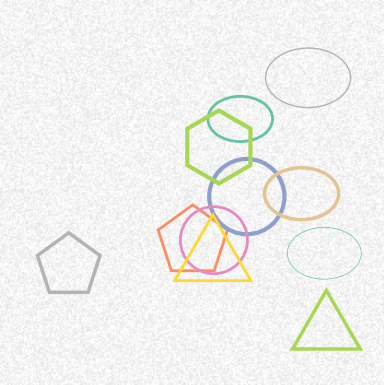[{"shape": "oval", "thickness": 0.5, "radius": 0.48, "center": [0.842, 0.342]}, {"shape": "oval", "thickness": 2, "radius": 0.42, "center": [0.624, 0.691]}, {"shape": "pentagon", "thickness": 2, "radius": 0.47, "center": [0.501, 0.373]}, {"shape": "circle", "thickness": 3, "radius": 0.49, "center": [0.641, 0.489]}, {"shape": "circle", "thickness": 2, "radius": 0.44, "center": [0.556, 0.376]}, {"shape": "hexagon", "thickness": 3, "radius": 0.47, "center": [0.568, 0.618]}, {"shape": "triangle", "thickness": 2.5, "radius": 0.51, "center": [0.848, 0.144]}, {"shape": "triangle", "thickness": 2, "radius": 0.57, "center": [0.553, 0.328]}, {"shape": "oval", "thickness": 2.5, "radius": 0.48, "center": [0.783, 0.497]}, {"shape": "pentagon", "thickness": 2.5, "radius": 0.43, "center": [0.179, 0.31]}, {"shape": "oval", "thickness": 1, "radius": 0.55, "center": [0.8, 0.798]}]